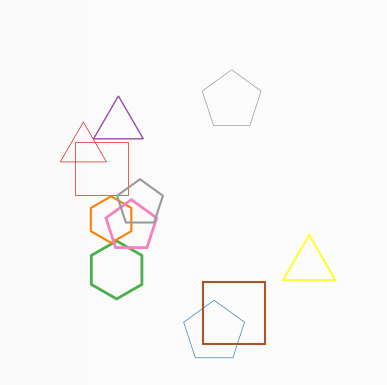[{"shape": "square", "thickness": 0.5, "radius": 0.35, "center": [0.262, 0.562]}, {"shape": "triangle", "thickness": 0.5, "radius": 0.34, "center": [0.215, 0.614]}, {"shape": "pentagon", "thickness": 0.5, "radius": 0.41, "center": [0.553, 0.138]}, {"shape": "hexagon", "thickness": 2, "radius": 0.38, "center": [0.301, 0.299]}, {"shape": "triangle", "thickness": 1, "radius": 0.37, "center": [0.306, 0.676]}, {"shape": "hexagon", "thickness": 1.5, "radius": 0.3, "center": [0.287, 0.43]}, {"shape": "triangle", "thickness": 1.5, "radius": 0.39, "center": [0.798, 0.311]}, {"shape": "square", "thickness": 1.5, "radius": 0.4, "center": [0.604, 0.188]}, {"shape": "pentagon", "thickness": 2, "radius": 0.34, "center": [0.339, 0.413]}, {"shape": "pentagon", "thickness": 1.5, "radius": 0.31, "center": [0.361, 0.472]}, {"shape": "pentagon", "thickness": 0.5, "radius": 0.4, "center": [0.598, 0.739]}]